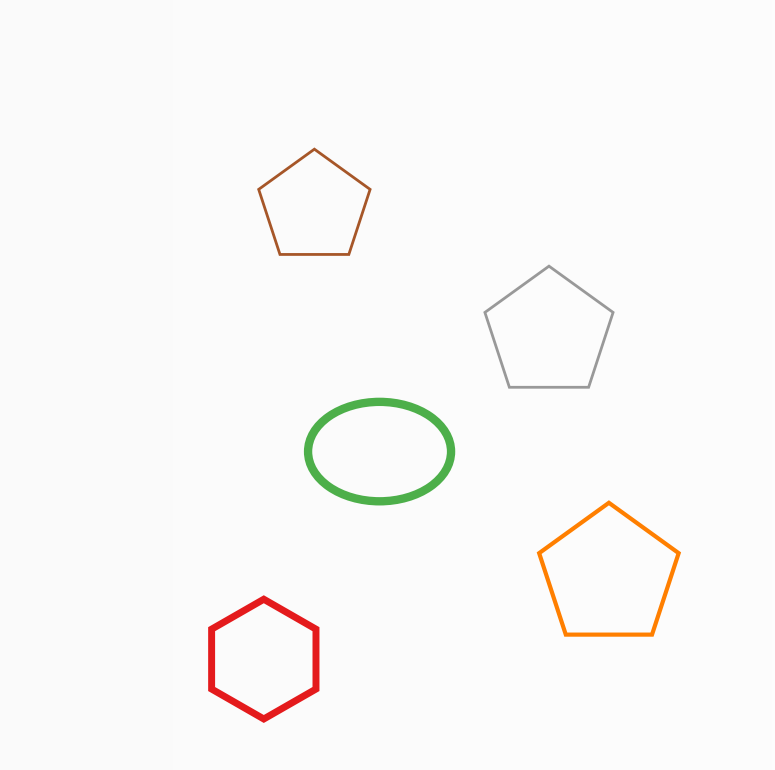[{"shape": "hexagon", "thickness": 2.5, "radius": 0.39, "center": [0.34, 0.144]}, {"shape": "oval", "thickness": 3, "radius": 0.46, "center": [0.49, 0.414]}, {"shape": "pentagon", "thickness": 1.5, "radius": 0.47, "center": [0.786, 0.252]}, {"shape": "pentagon", "thickness": 1, "radius": 0.38, "center": [0.406, 0.731]}, {"shape": "pentagon", "thickness": 1, "radius": 0.43, "center": [0.708, 0.567]}]